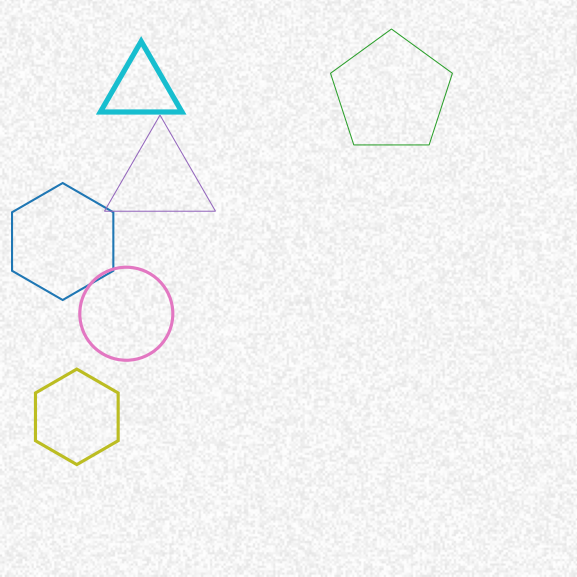[{"shape": "hexagon", "thickness": 1, "radius": 0.51, "center": [0.109, 0.581]}, {"shape": "pentagon", "thickness": 0.5, "radius": 0.55, "center": [0.678, 0.838]}, {"shape": "triangle", "thickness": 0.5, "radius": 0.55, "center": [0.277, 0.689]}, {"shape": "circle", "thickness": 1.5, "radius": 0.4, "center": [0.219, 0.456]}, {"shape": "hexagon", "thickness": 1.5, "radius": 0.41, "center": [0.133, 0.277]}, {"shape": "triangle", "thickness": 2.5, "radius": 0.41, "center": [0.244, 0.846]}]